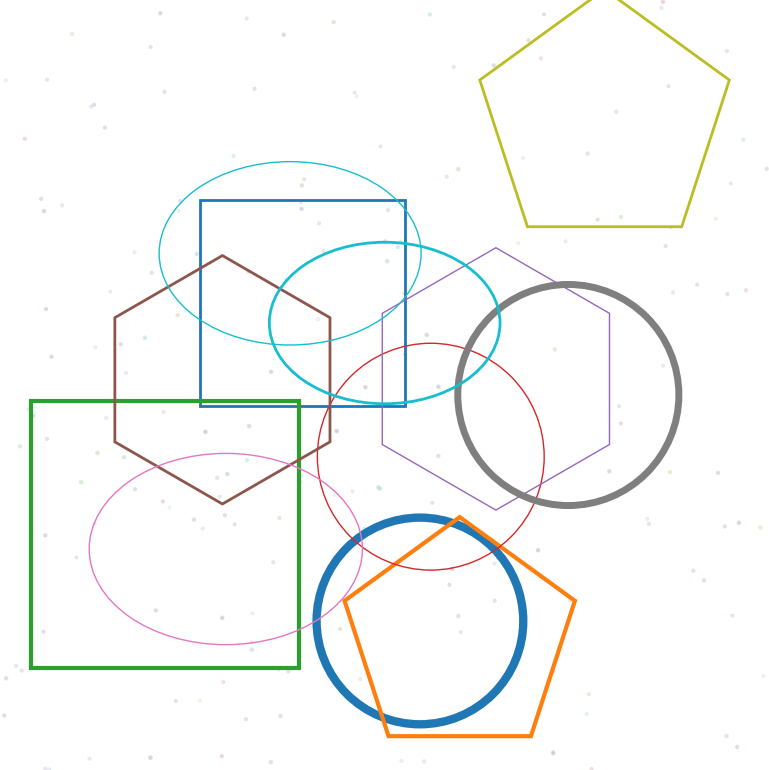[{"shape": "circle", "thickness": 3, "radius": 0.67, "center": [0.545, 0.194]}, {"shape": "square", "thickness": 1, "radius": 0.67, "center": [0.393, 0.607]}, {"shape": "pentagon", "thickness": 1.5, "radius": 0.79, "center": [0.597, 0.171]}, {"shape": "square", "thickness": 1.5, "radius": 0.87, "center": [0.214, 0.306]}, {"shape": "circle", "thickness": 0.5, "radius": 0.74, "center": [0.559, 0.407]}, {"shape": "hexagon", "thickness": 0.5, "radius": 0.85, "center": [0.644, 0.508]}, {"shape": "hexagon", "thickness": 1, "radius": 0.81, "center": [0.289, 0.507]}, {"shape": "oval", "thickness": 0.5, "radius": 0.89, "center": [0.293, 0.287]}, {"shape": "circle", "thickness": 2.5, "radius": 0.72, "center": [0.738, 0.487]}, {"shape": "pentagon", "thickness": 1, "radius": 0.85, "center": [0.785, 0.843]}, {"shape": "oval", "thickness": 0.5, "radius": 0.85, "center": [0.377, 0.671]}, {"shape": "oval", "thickness": 1, "radius": 0.75, "center": [0.5, 0.581]}]